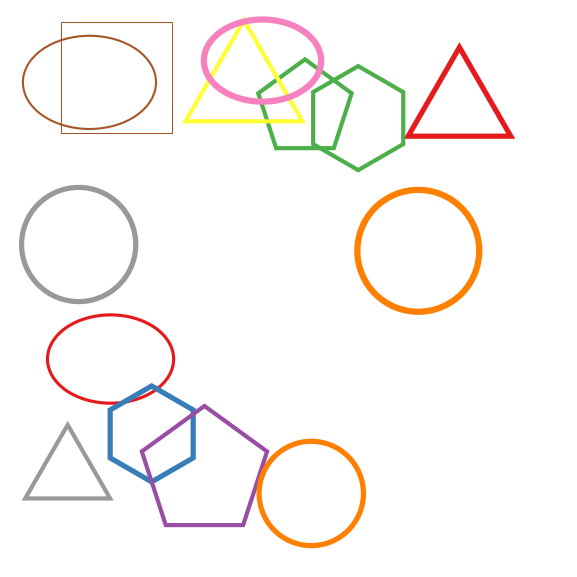[{"shape": "oval", "thickness": 1.5, "radius": 0.55, "center": [0.191, 0.377]}, {"shape": "triangle", "thickness": 2.5, "radius": 0.51, "center": [0.796, 0.815]}, {"shape": "hexagon", "thickness": 2.5, "radius": 0.42, "center": [0.263, 0.248]}, {"shape": "hexagon", "thickness": 2, "radius": 0.45, "center": [0.62, 0.795]}, {"shape": "pentagon", "thickness": 2, "radius": 0.43, "center": [0.528, 0.811]}, {"shape": "pentagon", "thickness": 2, "radius": 0.57, "center": [0.354, 0.182]}, {"shape": "circle", "thickness": 3, "radius": 0.53, "center": [0.724, 0.565]}, {"shape": "circle", "thickness": 2.5, "radius": 0.45, "center": [0.539, 0.145]}, {"shape": "triangle", "thickness": 2, "radius": 0.58, "center": [0.422, 0.847]}, {"shape": "square", "thickness": 0.5, "radius": 0.48, "center": [0.202, 0.865]}, {"shape": "oval", "thickness": 1, "radius": 0.58, "center": [0.155, 0.856]}, {"shape": "oval", "thickness": 3, "radius": 0.51, "center": [0.455, 0.894]}, {"shape": "triangle", "thickness": 2, "radius": 0.42, "center": [0.117, 0.178]}, {"shape": "circle", "thickness": 2.5, "radius": 0.49, "center": [0.136, 0.576]}]